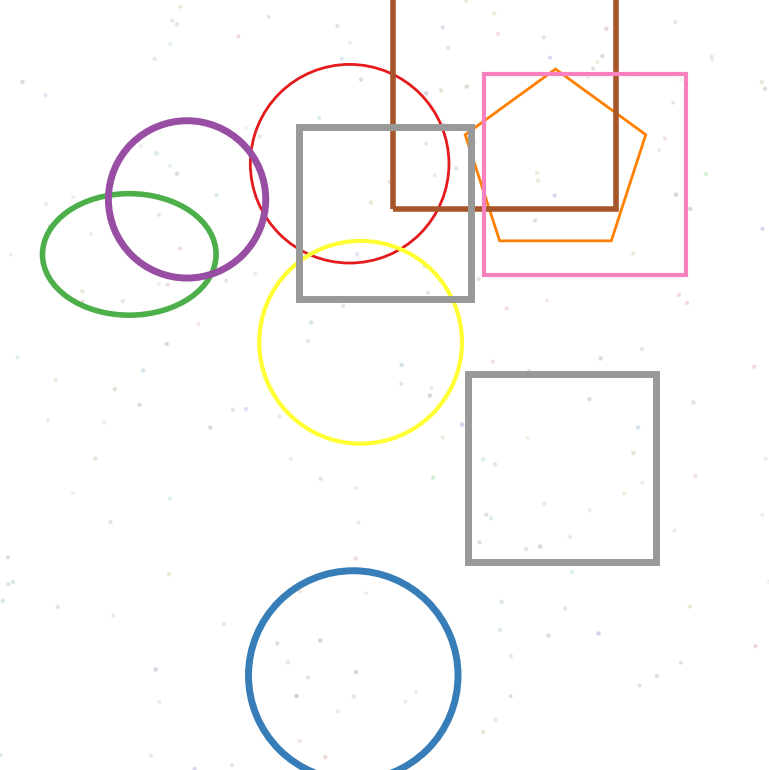[{"shape": "circle", "thickness": 1, "radius": 0.64, "center": [0.454, 0.787]}, {"shape": "circle", "thickness": 2.5, "radius": 0.68, "center": [0.459, 0.123]}, {"shape": "oval", "thickness": 2, "radius": 0.56, "center": [0.168, 0.67]}, {"shape": "circle", "thickness": 2.5, "radius": 0.51, "center": [0.243, 0.741]}, {"shape": "pentagon", "thickness": 1, "radius": 0.62, "center": [0.721, 0.787]}, {"shape": "circle", "thickness": 1.5, "radius": 0.66, "center": [0.468, 0.555]}, {"shape": "square", "thickness": 2, "radius": 0.72, "center": [0.655, 0.873]}, {"shape": "square", "thickness": 1.5, "radius": 0.65, "center": [0.76, 0.773]}, {"shape": "square", "thickness": 2.5, "radius": 0.56, "center": [0.5, 0.723]}, {"shape": "square", "thickness": 2.5, "radius": 0.61, "center": [0.729, 0.392]}]